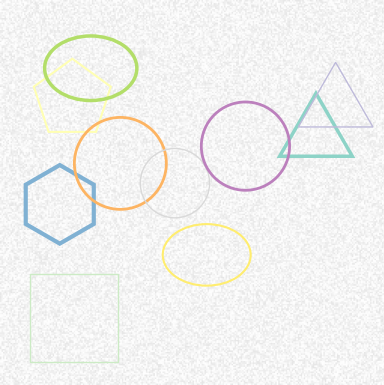[{"shape": "triangle", "thickness": 2.5, "radius": 0.54, "center": [0.821, 0.649]}, {"shape": "pentagon", "thickness": 1.5, "radius": 0.53, "center": [0.188, 0.742]}, {"shape": "triangle", "thickness": 1, "radius": 0.56, "center": [0.872, 0.726]}, {"shape": "hexagon", "thickness": 3, "radius": 0.51, "center": [0.155, 0.469]}, {"shape": "circle", "thickness": 2, "radius": 0.6, "center": [0.313, 0.576]}, {"shape": "oval", "thickness": 2.5, "radius": 0.6, "center": [0.236, 0.823]}, {"shape": "circle", "thickness": 1, "radius": 0.45, "center": [0.454, 0.524]}, {"shape": "circle", "thickness": 2, "radius": 0.57, "center": [0.638, 0.62]}, {"shape": "square", "thickness": 1, "radius": 0.57, "center": [0.192, 0.174]}, {"shape": "oval", "thickness": 1.5, "radius": 0.57, "center": [0.537, 0.338]}]